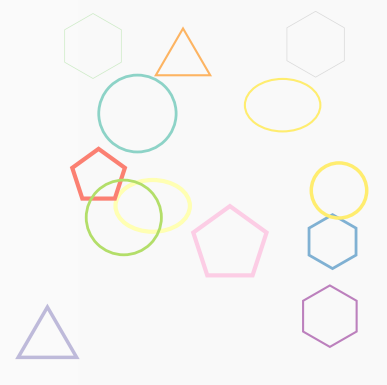[{"shape": "circle", "thickness": 2, "radius": 0.5, "center": [0.355, 0.705]}, {"shape": "oval", "thickness": 3, "radius": 0.48, "center": [0.394, 0.465]}, {"shape": "triangle", "thickness": 2.5, "radius": 0.44, "center": [0.122, 0.115]}, {"shape": "pentagon", "thickness": 3, "radius": 0.36, "center": [0.254, 0.542]}, {"shape": "hexagon", "thickness": 2, "radius": 0.35, "center": [0.858, 0.372]}, {"shape": "triangle", "thickness": 1.5, "radius": 0.41, "center": [0.472, 0.845]}, {"shape": "circle", "thickness": 2, "radius": 0.49, "center": [0.319, 0.435]}, {"shape": "pentagon", "thickness": 3, "radius": 0.5, "center": [0.593, 0.365]}, {"shape": "hexagon", "thickness": 0.5, "radius": 0.43, "center": [0.814, 0.885]}, {"shape": "hexagon", "thickness": 1.5, "radius": 0.4, "center": [0.851, 0.179]}, {"shape": "hexagon", "thickness": 0.5, "radius": 0.42, "center": [0.24, 0.881]}, {"shape": "oval", "thickness": 1.5, "radius": 0.49, "center": [0.729, 0.727]}, {"shape": "circle", "thickness": 2.5, "radius": 0.36, "center": [0.875, 0.505]}]